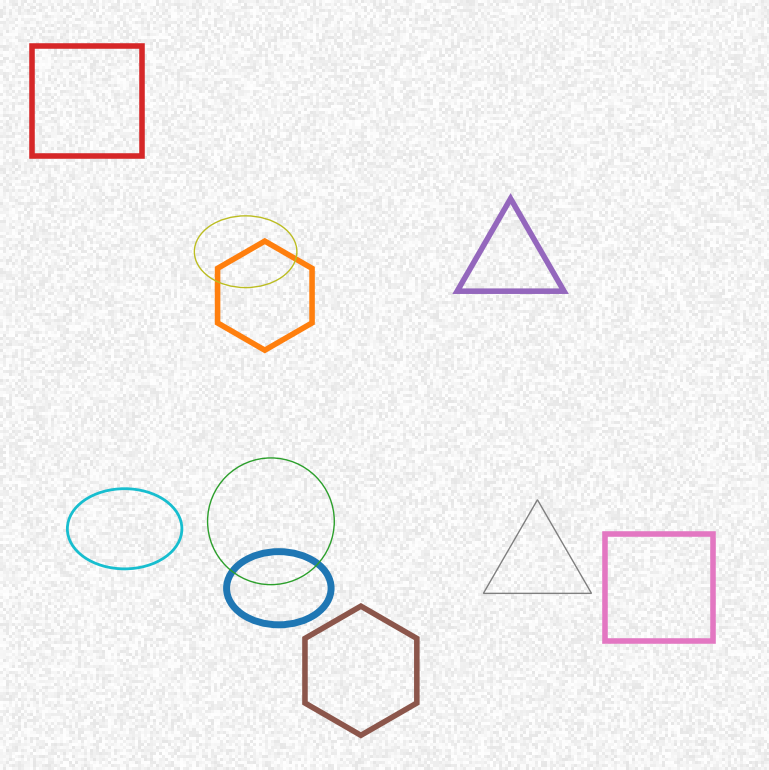[{"shape": "oval", "thickness": 2.5, "radius": 0.34, "center": [0.362, 0.236]}, {"shape": "hexagon", "thickness": 2, "radius": 0.35, "center": [0.344, 0.616]}, {"shape": "circle", "thickness": 0.5, "radius": 0.41, "center": [0.352, 0.323]}, {"shape": "square", "thickness": 2, "radius": 0.36, "center": [0.113, 0.869]}, {"shape": "triangle", "thickness": 2, "radius": 0.4, "center": [0.663, 0.662]}, {"shape": "hexagon", "thickness": 2, "radius": 0.42, "center": [0.469, 0.129]}, {"shape": "square", "thickness": 2, "radius": 0.35, "center": [0.856, 0.237]}, {"shape": "triangle", "thickness": 0.5, "radius": 0.41, "center": [0.698, 0.27]}, {"shape": "oval", "thickness": 0.5, "radius": 0.33, "center": [0.319, 0.673]}, {"shape": "oval", "thickness": 1, "radius": 0.37, "center": [0.162, 0.313]}]